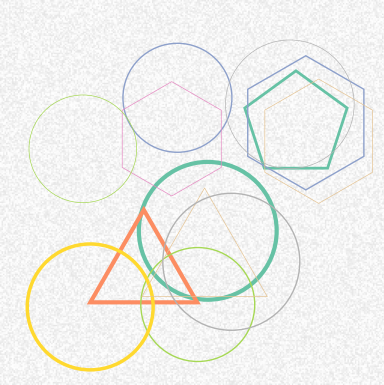[{"shape": "circle", "thickness": 3, "radius": 0.89, "center": [0.54, 0.4]}, {"shape": "pentagon", "thickness": 2, "radius": 0.7, "center": [0.769, 0.676]}, {"shape": "triangle", "thickness": 3, "radius": 0.8, "center": [0.373, 0.295]}, {"shape": "hexagon", "thickness": 1, "radius": 0.87, "center": [0.794, 0.681]}, {"shape": "circle", "thickness": 1, "radius": 0.71, "center": [0.461, 0.746]}, {"shape": "hexagon", "thickness": 0.5, "radius": 0.74, "center": [0.446, 0.639]}, {"shape": "circle", "thickness": 0.5, "radius": 0.7, "center": [0.215, 0.613]}, {"shape": "circle", "thickness": 1, "radius": 0.74, "center": [0.514, 0.209]}, {"shape": "circle", "thickness": 2.5, "radius": 0.82, "center": [0.234, 0.203]}, {"shape": "triangle", "thickness": 0.5, "radius": 0.94, "center": [0.531, 0.324]}, {"shape": "hexagon", "thickness": 0.5, "radius": 0.81, "center": [0.828, 0.633]}, {"shape": "circle", "thickness": 0.5, "radius": 0.84, "center": [0.753, 0.729]}, {"shape": "circle", "thickness": 1, "radius": 0.89, "center": [0.601, 0.32]}]